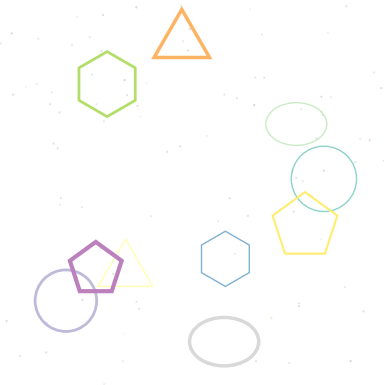[{"shape": "circle", "thickness": 1, "radius": 0.42, "center": [0.841, 0.535]}, {"shape": "triangle", "thickness": 1, "radius": 0.41, "center": [0.326, 0.297]}, {"shape": "circle", "thickness": 2, "radius": 0.4, "center": [0.171, 0.219]}, {"shape": "hexagon", "thickness": 1, "radius": 0.36, "center": [0.585, 0.328]}, {"shape": "triangle", "thickness": 2.5, "radius": 0.42, "center": [0.472, 0.892]}, {"shape": "hexagon", "thickness": 2, "radius": 0.42, "center": [0.278, 0.782]}, {"shape": "oval", "thickness": 2.5, "radius": 0.45, "center": [0.582, 0.113]}, {"shape": "pentagon", "thickness": 3, "radius": 0.35, "center": [0.249, 0.301]}, {"shape": "oval", "thickness": 1, "radius": 0.4, "center": [0.77, 0.678]}, {"shape": "pentagon", "thickness": 1.5, "radius": 0.44, "center": [0.792, 0.413]}]